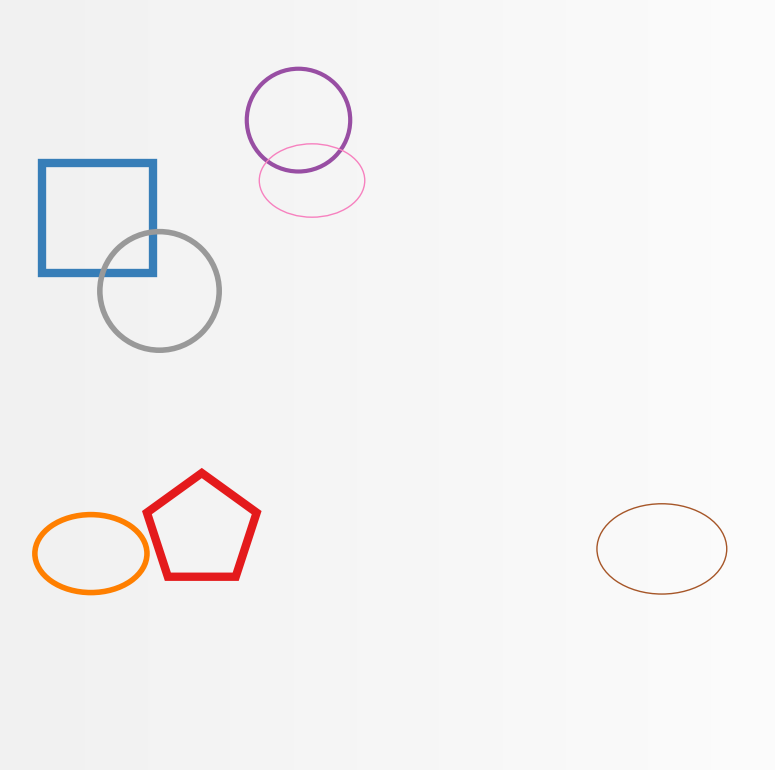[{"shape": "pentagon", "thickness": 3, "radius": 0.37, "center": [0.26, 0.311]}, {"shape": "square", "thickness": 3, "radius": 0.36, "center": [0.125, 0.717]}, {"shape": "circle", "thickness": 1.5, "radius": 0.33, "center": [0.385, 0.844]}, {"shape": "oval", "thickness": 2, "radius": 0.36, "center": [0.117, 0.281]}, {"shape": "oval", "thickness": 0.5, "radius": 0.42, "center": [0.854, 0.287]}, {"shape": "oval", "thickness": 0.5, "radius": 0.34, "center": [0.403, 0.766]}, {"shape": "circle", "thickness": 2, "radius": 0.38, "center": [0.206, 0.622]}]